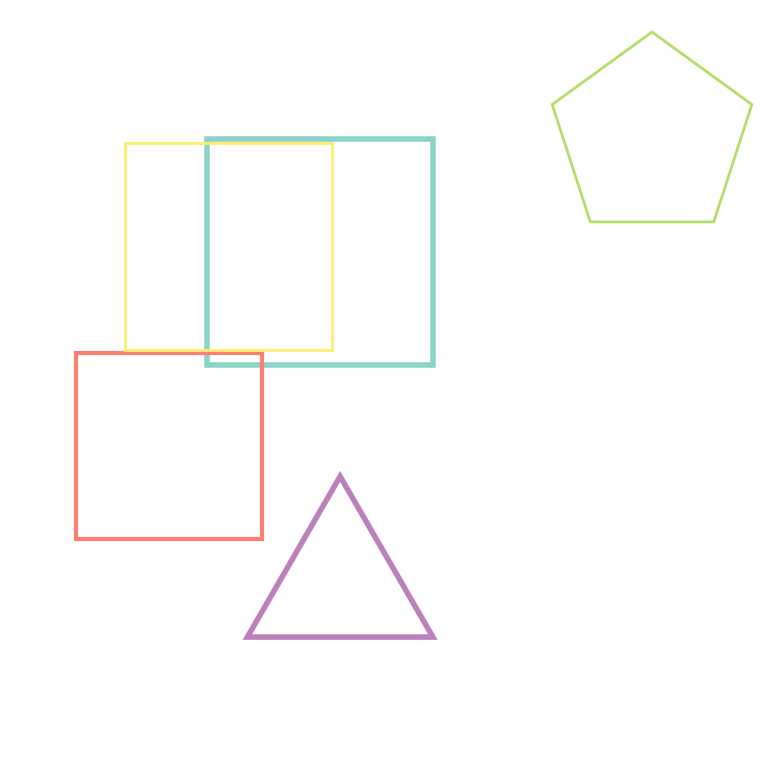[{"shape": "square", "thickness": 2, "radius": 0.73, "center": [0.416, 0.673]}, {"shape": "square", "thickness": 1.5, "radius": 0.6, "center": [0.219, 0.42]}, {"shape": "pentagon", "thickness": 1, "radius": 0.68, "center": [0.847, 0.822]}, {"shape": "triangle", "thickness": 2, "radius": 0.7, "center": [0.442, 0.242]}, {"shape": "square", "thickness": 1, "radius": 0.67, "center": [0.297, 0.68]}]